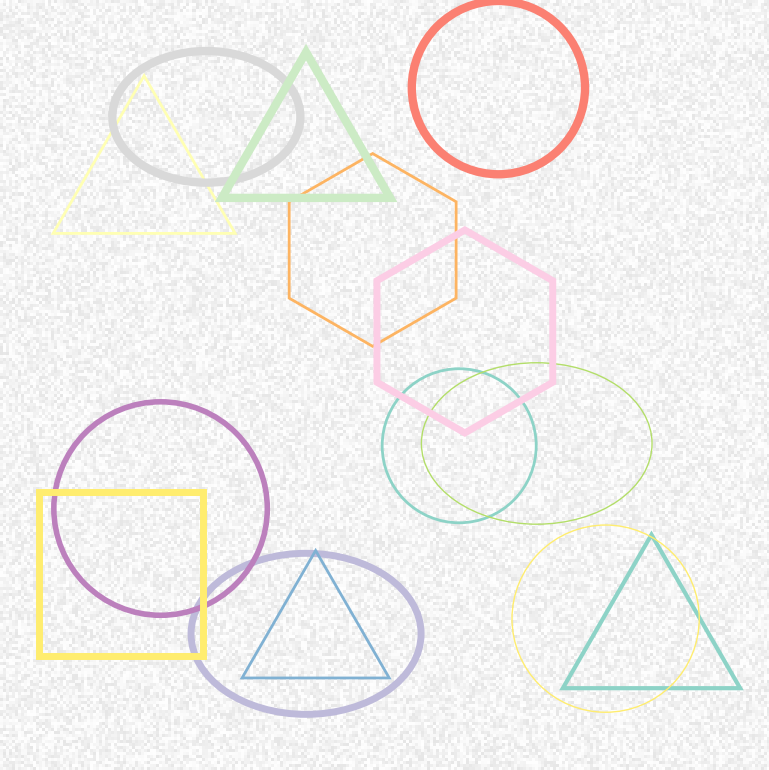[{"shape": "triangle", "thickness": 1.5, "radius": 0.66, "center": [0.846, 0.173]}, {"shape": "circle", "thickness": 1, "radius": 0.5, "center": [0.596, 0.421]}, {"shape": "triangle", "thickness": 1, "radius": 0.68, "center": [0.187, 0.765]}, {"shape": "oval", "thickness": 2.5, "radius": 0.75, "center": [0.397, 0.177]}, {"shape": "circle", "thickness": 3, "radius": 0.56, "center": [0.647, 0.886]}, {"shape": "triangle", "thickness": 1, "radius": 0.55, "center": [0.41, 0.175]}, {"shape": "hexagon", "thickness": 1, "radius": 0.63, "center": [0.484, 0.675]}, {"shape": "oval", "thickness": 0.5, "radius": 0.75, "center": [0.697, 0.424]}, {"shape": "hexagon", "thickness": 2.5, "radius": 0.66, "center": [0.604, 0.57]}, {"shape": "oval", "thickness": 3, "radius": 0.61, "center": [0.268, 0.848]}, {"shape": "circle", "thickness": 2, "radius": 0.69, "center": [0.209, 0.34]}, {"shape": "triangle", "thickness": 3, "radius": 0.63, "center": [0.397, 0.806]}, {"shape": "circle", "thickness": 0.5, "radius": 0.61, "center": [0.787, 0.197]}, {"shape": "square", "thickness": 2.5, "radius": 0.53, "center": [0.157, 0.255]}]